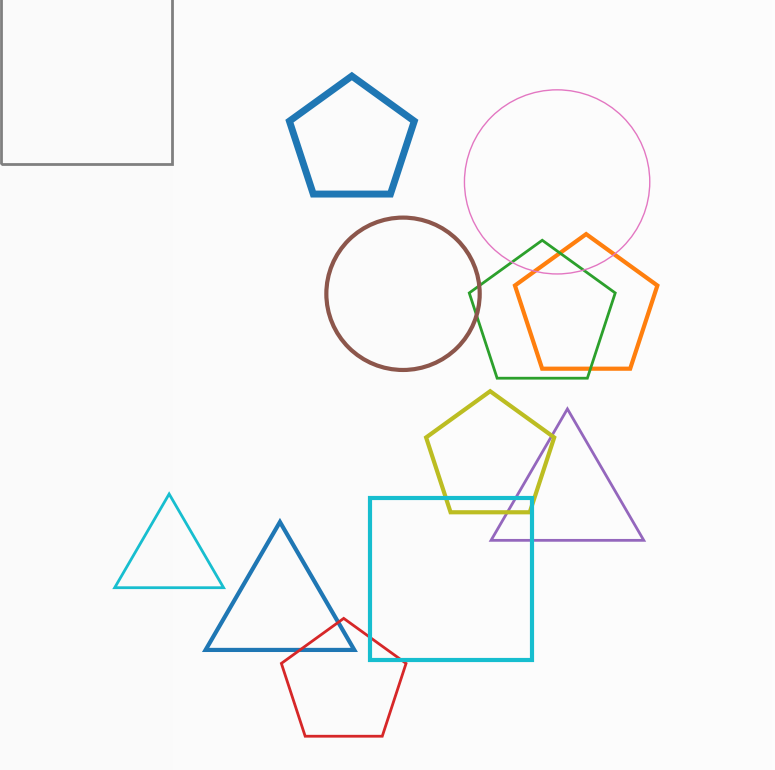[{"shape": "pentagon", "thickness": 2.5, "radius": 0.42, "center": [0.454, 0.816]}, {"shape": "triangle", "thickness": 1.5, "radius": 0.55, "center": [0.361, 0.211]}, {"shape": "pentagon", "thickness": 1.5, "radius": 0.48, "center": [0.756, 0.599]}, {"shape": "pentagon", "thickness": 1, "radius": 0.5, "center": [0.7, 0.589]}, {"shape": "pentagon", "thickness": 1, "radius": 0.42, "center": [0.444, 0.112]}, {"shape": "triangle", "thickness": 1, "radius": 0.57, "center": [0.732, 0.355]}, {"shape": "circle", "thickness": 1.5, "radius": 0.49, "center": [0.52, 0.618]}, {"shape": "circle", "thickness": 0.5, "radius": 0.6, "center": [0.719, 0.764]}, {"shape": "square", "thickness": 1, "radius": 0.55, "center": [0.111, 0.897]}, {"shape": "pentagon", "thickness": 1.5, "radius": 0.43, "center": [0.632, 0.405]}, {"shape": "square", "thickness": 1.5, "radius": 0.52, "center": [0.582, 0.248]}, {"shape": "triangle", "thickness": 1, "radius": 0.41, "center": [0.218, 0.277]}]